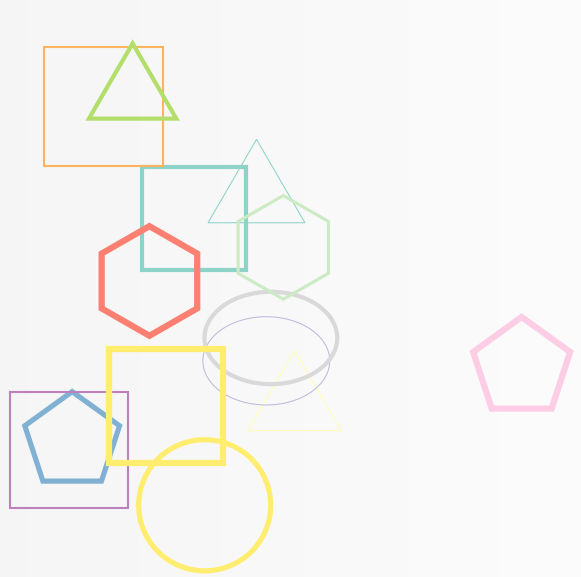[{"shape": "square", "thickness": 2, "radius": 0.45, "center": [0.333, 0.621]}, {"shape": "triangle", "thickness": 0.5, "radius": 0.48, "center": [0.441, 0.662]}, {"shape": "triangle", "thickness": 0.5, "radius": 0.46, "center": [0.507, 0.3]}, {"shape": "oval", "thickness": 0.5, "radius": 0.55, "center": [0.458, 0.374]}, {"shape": "hexagon", "thickness": 3, "radius": 0.47, "center": [0.257, 0.513]}, {"shape": "pentagon", "thickness": 2.5, "radius": 0.43, "center": [0.124, 0.235]}, {"shape": "square", "thickness": 1, "radius": 0.51, "center": [0.178, 0.815]}, {"shape": "triangle", "thickness": 2, "radius": 0.43, "center": [0.228, 0.837]}, {"shape": "pentagon", "thickness": 3, "radius": 0.44, "center": [0.897, 0.363]}, {"shape": "oval", "thickness": 2, "radius": 0.57, "center": [0.466, 0.414]}, {"shape": "square", "thickness": 1, "radius": 0.5, "center": [0.118, 0.22]}, {"shape": "hexagon", "thickness": 1.5, "radius": 0.45, "center": [0.487, 0.571]}, {"shape": "square", "thickness": 3, "radius": 0.49, "center": [0.286, 0.296]}, {"shape": "circle", "thickness": 2.5, "radius": 0.57, "center": [0.352, 0.124]}]